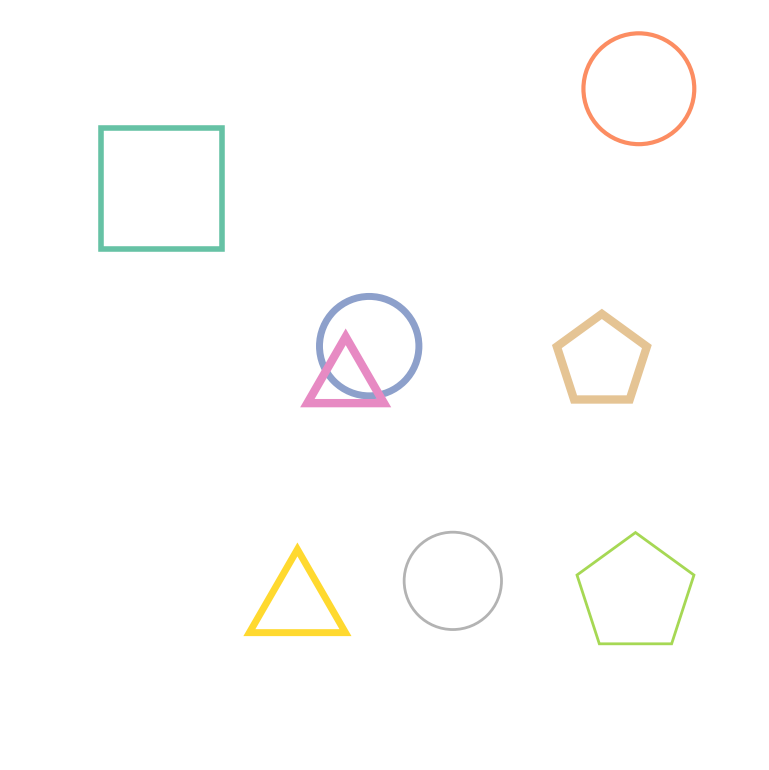[{"shape": "square", "thickness": 2, "radius": 0.39, "center": [0.209, 0.755]}, {"shape": "circle", "thickness": 1.5, "radius": 0.36, "center": [0.83, 0.885]}, {"shape": "circle", "thickness": 2.5, "radius": 0.32, "center": [0.479, 0.55]}, {"shape": "triangle", "thickness": 3, "radius": 0.29, "center": [0.449, 0.505]}, {"shape": "pentagon", "thickness": 1, "radius": 0.4, "center": [0.825, 0.229]}, {"shape": "triangle", "thickness": 2.5, "radius": 0.36, "center": [0.386, 0.214]}, {"shape": "pentagon", "thickness": 3, "radius": 0.31, "center": [0.782, 0.531]}, {"shape": "circle", "thickness": 1, "radius": 0.32, "center": [0.588, 0.246]}]